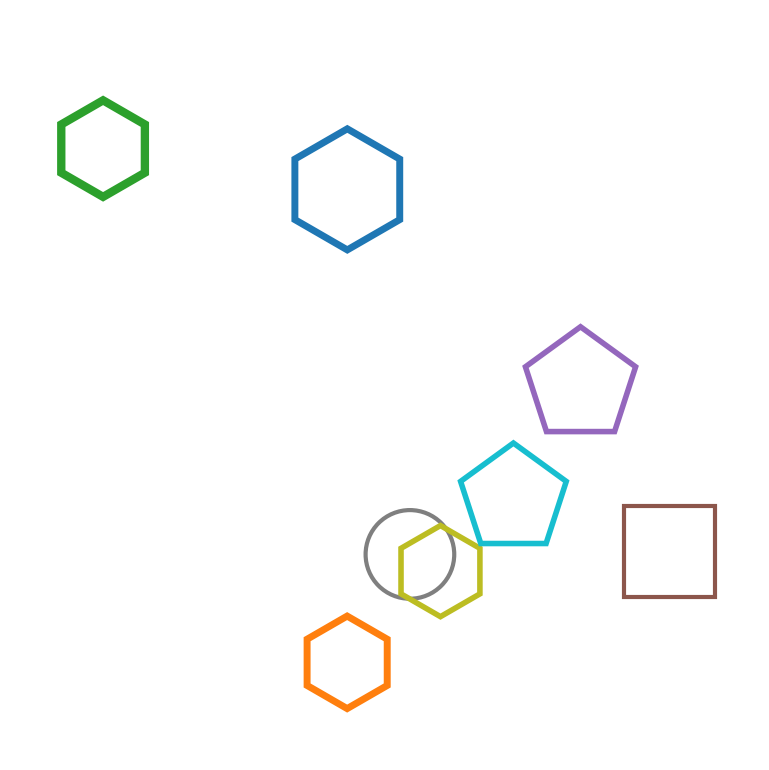[{"shape": "hexagon", "thickness": 2.5, "radius": 0.39, "center": [0.451, 0.754]}, {"shape": "hexagon", "thickness": 2.5, "radius": 0.3, "center": [0.451, 0.14]}, {"shape": "hexagon", "thickness": 3, "radius": 0.31, "center": [0.134, 0.807]}, {"shape": "pentagon", "thickness": 2, "radius": 0.38, "center": [0.754, 0.5]}, {"shape": "square", "thickness": 1.5, "radius": 0.3, "center": [0.869, 0.284]}, {"shape": "circle", "thickness": 1.5, "radius": 0.29, "center": [0.532, 0.28]}, {"shape": "hexagon", "thickness": 2, "radius": 0.3, "center": [0.572, 0.258]}, {"shape": "pentagon", "thickness": 2, "radius": 0.36, "center": [0.667, 0.352]}]